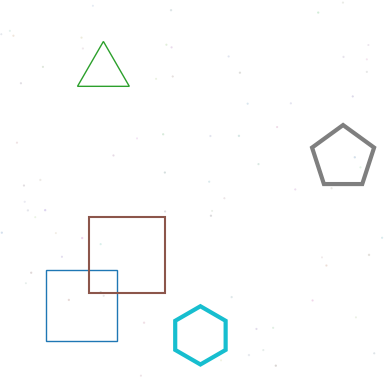[{"shape": "square", "thickness": 1, "radius": 0.46, "center": [0.211, 0.205]}, {"shape": "triangle", "thickness": 1, "radius": 0.39, "center": [0.269, 0.815]}, {"shape": "square", "thickness": 1.5, "radius": 0.5, "center": [0.33, 0.337]}, {"shape": "pentagon", "thickness": 3, "radius": 0.42, "center": [0.891, 0.59]}, {"shape": "hexagon", "thickness": 3, "radius": 0.38, "center": [0.521, 0.129]}]